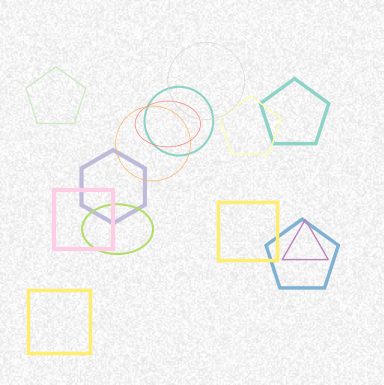[{"shape": "circle", "thickness": 1.5, "radius": 0.45, "center": [0.465, 0.685]}, {"shape": "pentagon", "thickness": 2.5, "radius": 0.47, "center": [0.765, 0.702]}, {"shape": "pentagon", "thickness": 1, "radius": 0.42, "center": [0.65, 0.668]}, {"shape": "hexagon", "thickness": 3, "radius": 0.48, "center": [0.294, 0.515]}, {"shape": "oval", "thickness": 0.5, "radius": 0.42, "center": [0.436, 0.678]}, {"shape": "pentagon", "thickness": 2.5, "radius": 0.49, "center": [0.785, 0.332]}, {"shape": "circle", "thickness": 0.5, "radius": 0.49, "center": [0.398, 0.627]}, {"shape": "oval", "thickness": 1.5, "radius": 0.46, "center": [0.305, 0.405]}, {"shape": "square", "thickness": 3, "radius": 0.39, "center": [0.217, 0.43]}, {"shape": "circle", "thickness": 0.5, "radius": 0.5, "center": [0.536, 0.79]}, {"shape": "triangle", "thickness": 1, "radius": 0.35, "center": [0.793, 0.36]}, {"shape": "pentagon", "thickness": 1, "radius": 0.41, "center": [0.145, 0.745]}, {"shape": "square", "thickness": 2.5, "radius": 0.38, "center": [0.642, 0.4]}, {"shape": "square", "thickness": 2.5, "radius": 0.4, "center": [0.153, 0.165]}]